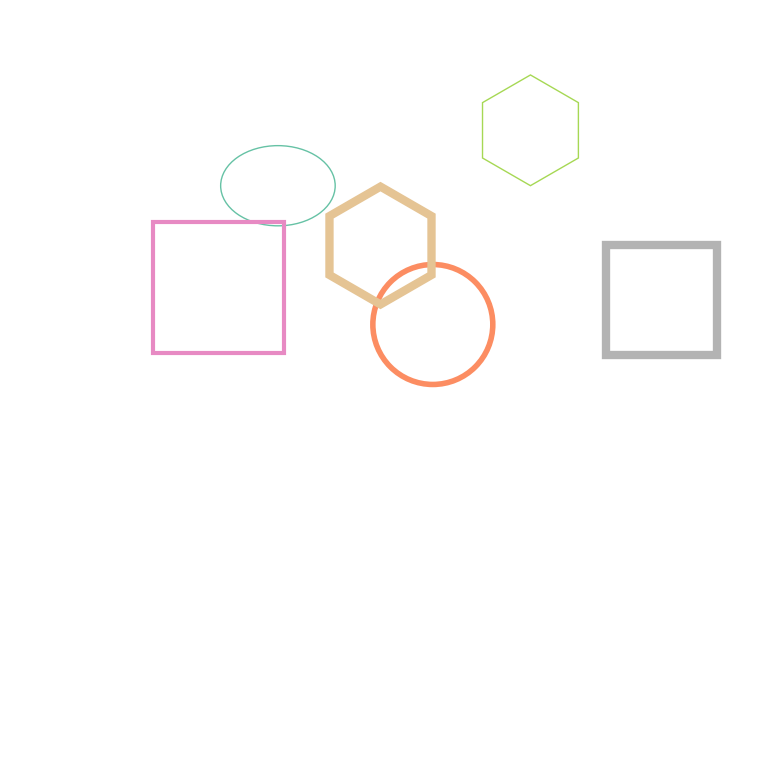[{"shape": "oval", "thickness": 0.5, "radius": 0.37, "center": [0.361, 0.759]}, {"shape": "circle", "thickness": 2, "radius": 0.39, "center": [0.562, 0.579]}, {"shape": "square", "thickness": 1.5, "radius": 0.43, "center": [0.284, 0.627]}, {"shape": "hexagon", "thickness": 0.5, "radius": 0.36, "center": [0.689, 0.831]}, {"shape": "hexagon", "thickness": 3, "radius": 0.38, "center": [0.494, 0.681]}, {"shape": "square", "thickness": 3, "radius": 0.36, "center": [0.859, 0.61]}]